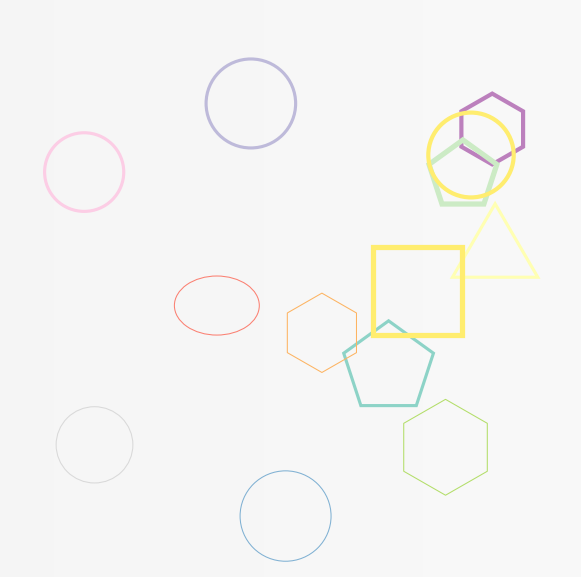[{"shape": "pentagon", "thickness": 1.5, "radius": 0.41, "center": [0.669, 0.362]}, {"shape": "triangle", "thickness": 1.5, "radius": 0.42, "center": [0.852, 0.561]}, {"shape": "circle", "thickness": 1.5, "radius": 0.39, "center": [0.432, 0.82]}, {"shape": "oval", "thickness": 0.5, "radius": 0.37, "center": [0.373, 0.47]}, {"shape": "circle", "thickness": 0.5, "radius": 0.39, "center": [0.491, 0.106]}, {"shape": "hexagon", "thickness": 0.5, "radius": 0.34, "center": [0.554, 0.423]}, {"shape": "hexagon", "thickness": 0.5, "radius": 0.42, "center": [0.766, 0.225]}, {"shape": "circle", "thickness": 1.5, "radius": 0.34, "center": [0.145, 0.701]}, {"shape": "circle", "thickness": 0.5, "radius": 0.33, "center": [0.163, 0.229]}, {"shape": "hexagon", "thickness": 2, "radius": 0.31, "center": [0.847, 0.776]}, {"shape": "pentagon", "thickness": 2.5, "radius": 0.31, "center": [0.796, 0.695]}, {"shape": "circle", "thickness": 2, "radius": 0.37, "center": [0.81, 0.731]}, {"shape": "square", "thickness": 2.5, "radius": 0.38, "center": [0.718, 0.496]}]